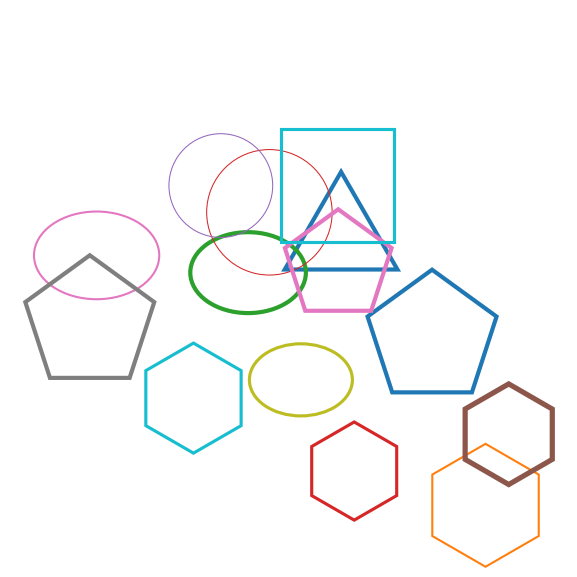[{"shape": "pentagon", "thickness": 2, "radius": 0.59, "center": [0.748, 0.415]}, {"shape": "triangle", "thickness": 2, "radius": 0.56, "center": [0.591, 0.589]}, {"shape": "hexagon", "thickness": 1, "radius": 0.53, "center": [0.841, 0.124]}, {"shape": "oval", "thickness": 2, "radius": 0.5, "center": [0.43, 0.527]}, {"shape": "hexagon", "thickness": 1.5, "radius": 0.42, "center": [0.613, 0.183]}, {"shape": "circle", "thickness": 0.5, "radius": 0.54, "center": [0.467, 0.632]}, {"shape": "circle", "thickness": 0.5, "radius": 0.45, "center": [0.382, 0.678]}, {"shape": "hexagon", "thickness": 2.5, "radius": 0.44, "center": [0.881, 0.247]}, {"shape": "oval", "thickness": 1, "radius": 0.54, "center": [0.167, 0.557]}, {"shape": "pentagon", "thickness": 2, "radius": 0.49, "center": [0.586, 0.54]}, {"shape": "pentagon", "thickness": 2, "radius": 0.59, "center": [0.155, 0.44]}, {"shape": "oval", "thickness": 1.5, "radius": 0.45, "center": [0.521, 0.341]}, {"shape": "square", "thickness": 1.5, "radius": 0.49, "center": [0.585, 0.677]}, {"shape": "hexagon", "thickness": 1.5, "radius": 0.48, "center": [0.335, 0.31]}]